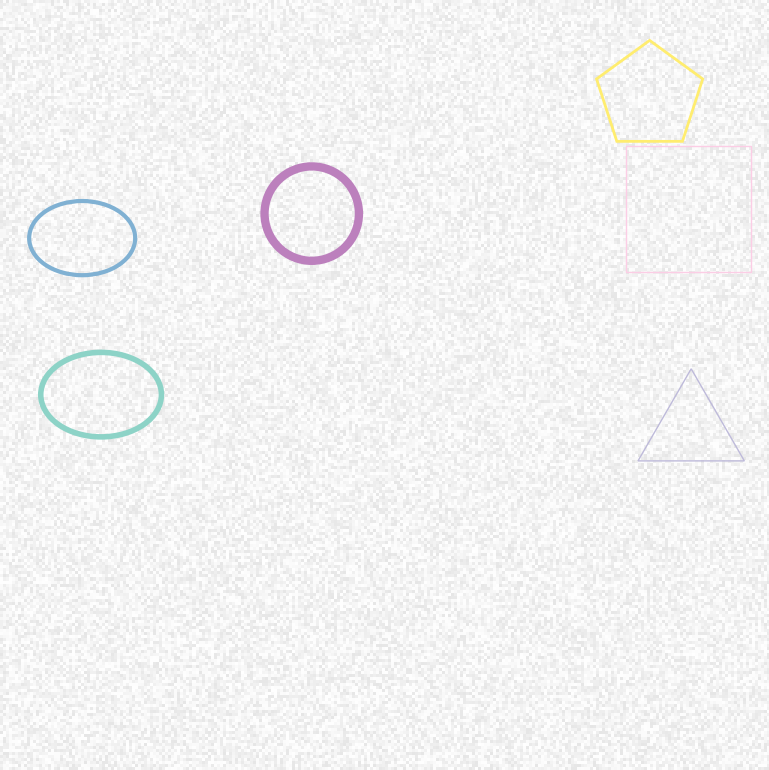[{"shape": "oval", "thickness": 2, "radius": 0.39, "center": [0.131, 0.487]}, {"shape": "triangle", "thickness": 0.5, "radius": 0.4, "center": [0.898, 0.441]}, {"shape": "oval", "thickness": 1.5, "radius": 0.34, "center": [0.107, 0.691]}, {"shape": "square", "thickness": 0.5, "radius": 0.41, "center": [0.894, 0.728]}, {"shape": "circle", "thickness": 3, "radius": 0.31, "center": [0.405, 0.723]}, {"shape": "pentagon", "thickness": 1, "radius": 0.36, "center": [0.844, 0.875]}]